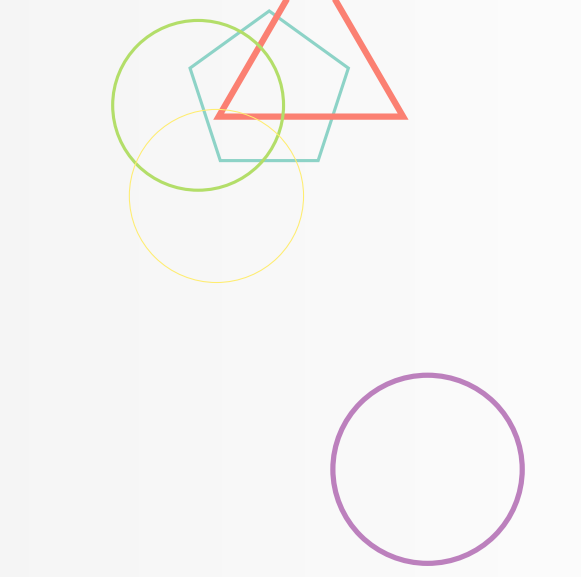[{"shape": "pentagon", "thickness": 1.5, "radius": 0.72, "center": [0.463, 0.837]}, {"shape": "triangle", "thickness": 3, "radius": 0.92, "center": [0.535, 0.889]}, {"shape": "circle", "thickness": 1.5, "radius": 0.73, "center": [0.341, 0.817]}, {"shape": "circle", "thickness": 2.5, "radius": 0.81, "center": [0.736, 0.187]}, {"shape": "circle", "thickness": 0.5, "radius": 0.75, "center": [0.372, 0.66]}]